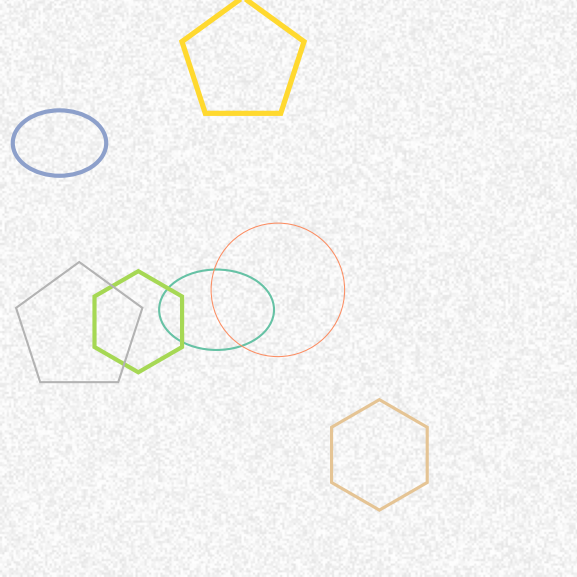[{"shape": "oval", "thickness": 1, "radius": 0.5, "center": [0.375, 0.463]}, {"shape": "circle", "thickness": 0.5, "radius": 0.58, "center": [0.481, 0.497]}, {"shape": "oval", "thickness": 2, "radius": 0.4, "center": [0.103, 0.751]}, {"shape": "hexagon", "thickness": 2, "radius": 0.44, "center": [0.239, 0.442]}, {"shape": "pentagon", "thickness": 2.5, "radius": 0.56, "center": [0.421, 0.893]}, {"shape": "hexagon", "thickness": 1.5, "radius": 0.48, "center": [0.657, 0.211]}, {"shape": "pentagon", "thickness": 1, "radius": 0.58, "center": [0.137, 0.43]}]